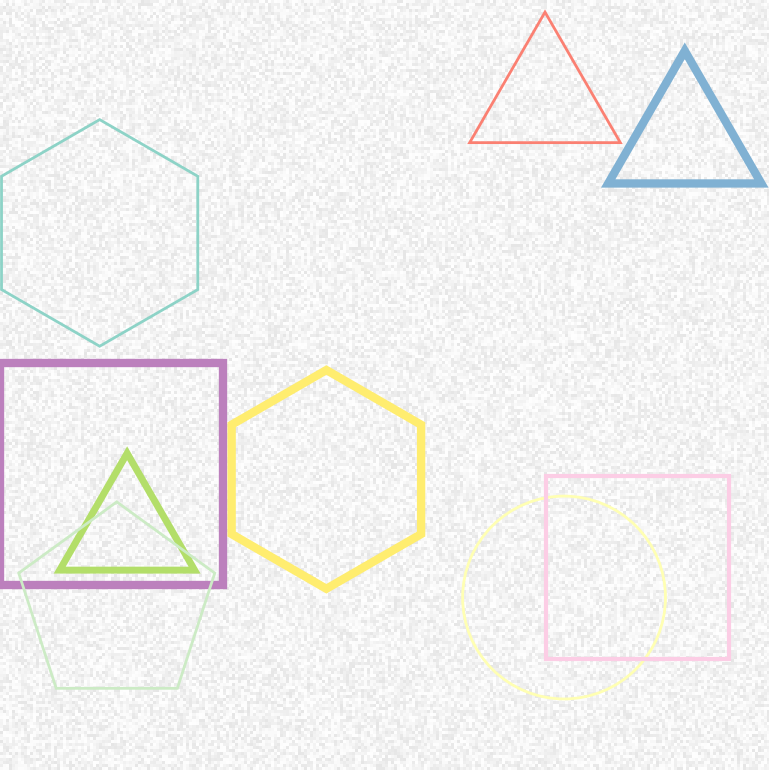[{"shape": "hexagon", "thickness": 1, "radius": 0.74, "center": [0.129, 0.698]}, {"shape": "circle", "thickness": 1, "radius": 0.66, "center": [0.733, 0.224]}, {"shape": "triangle", "thickness": 1, "radius": 0.56, "center": [0.708, 0.871]}, {"shape": "triangle", "thickness": 3, "radius": 0.57, "center": [0.889, 0.819]}, {"shape": "triangle", "thickness": 2.5, "radius": 0.51, "center": [0.165, 0.31]}, {"shape": "square", "thickness": 1.5, "radius": 0.59, "center": [0.828, 0.263]}, {"shape": "square", "thickness": 3, "radius": 0.72, "center": [0.145, 0.384]}, {"shape": "pentagon", "thickness": 1, "radius": 0.67, "center": [0.152, 0.214]}, {"shape": "hexagon", "thickness": 3, "radius": 0.71, "center": [0.424, 0.377]}]